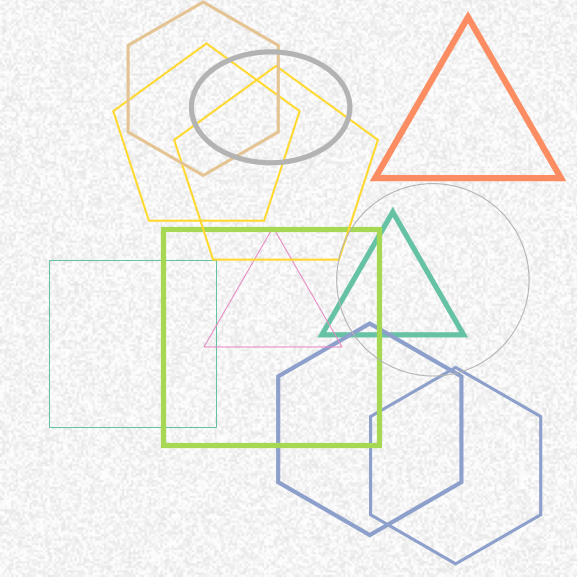[{"shape": "square", "thickness": 0.5, "radius": 0.72, "center": [0.229, 0.405]}, {"shape": "triangle", "thickness": 2.5, "radius": 0.71, "center": [0.68, 0.49]}, {"shape": "triangle", "thickness": 3, "radius": 0.93, "center": [0.81, 0.784]}, {"shape": "hexagon", "thickness": 1.5, "radius": 0.85, "center": [0.789, 0.193]}, {"shape": "hexagon", "thickness": 2, "radius": 0.92, "center": [0.64, 0.256]}, {"shape": "triangle", "thickness": 0.5, "radius": 0.69, "center": [0.473, 0.467]}, {"shape": "square", "thickness": 2.5, "radius": 0.94, "center": [0.469, 0.416]}, {"shape": "pentagon", "thickness": 1, "radius": 0.85, "center": [0.358, 0.754]}, {"shape": "pentagon", "thickness": 1, "radius": 0.93, "center": [0.478, 0.7]}, {"shape": "hexagon", "thickness": 1.5, "radius": 0.75, "center": [0.352, 0.846]}, {"shape": "oval", "thickness": 2.5, "radius": 0.69, "center": [0.469, 0.813]}, {"shape": "circle", "thickness": 0.5, "radius": 0.83, "center": [0.75, 0.515]}]